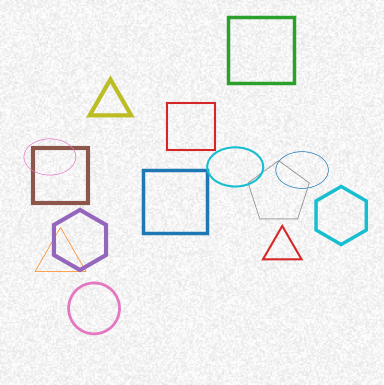[{"shape": "square", "thickness": 2.5, "radius": 0.41, "center": [0.454, 0.476]}, {"shape": "oval", "thickness": 0.5, "radius": 0.34, "center": [0.785, 0.558]}, {"shape": "triangle", "thickness": 0.5, "radius": 0.38, "center": [0.157, 0.333]}, {"shape": "square", "thickness": 2.5, "radius": 0.43, "center": [0.678, 0.869]}, {"shape": "triangle", "thickness": 1.5, "radius": 0.29, "center": [0.733, 0.355]}, {"shape": "square", "thickness": 1.5, "radius": 0.31, "center": [0.496, 0.671]}, {"shape": "hexagon", "thickness": 3, "radius": 0.39, "center": [0.208, 0.377]}, {"shape": "square", "thickness": 3, "radius": 0.36, "center": [0.158, 0.545]}, {"shape": "circle", "thickness": 2, "radius": 0.33, "center": [0.244, 0.199]}, {"shape": "oval", "thickness": 0.5, "radius": 0.34, "center": [0.13, 0.592]}, {"shape": "pentagon", "thickness": 0.5, "radius": 0.42, "center": [0.724, 0.499]}, {"shape": "triangle", "thickness": 3, "radius": 0.31, "center": [0.287, 0.732]}, {"shape": "oval", "thickness": 1.5, "radius": 0.36, "center": [0.611, 0.566]}, {"shape": "hexagon", "thickness": 2.5, "radius": 0.38, "center": [0.886, 0.44]}]